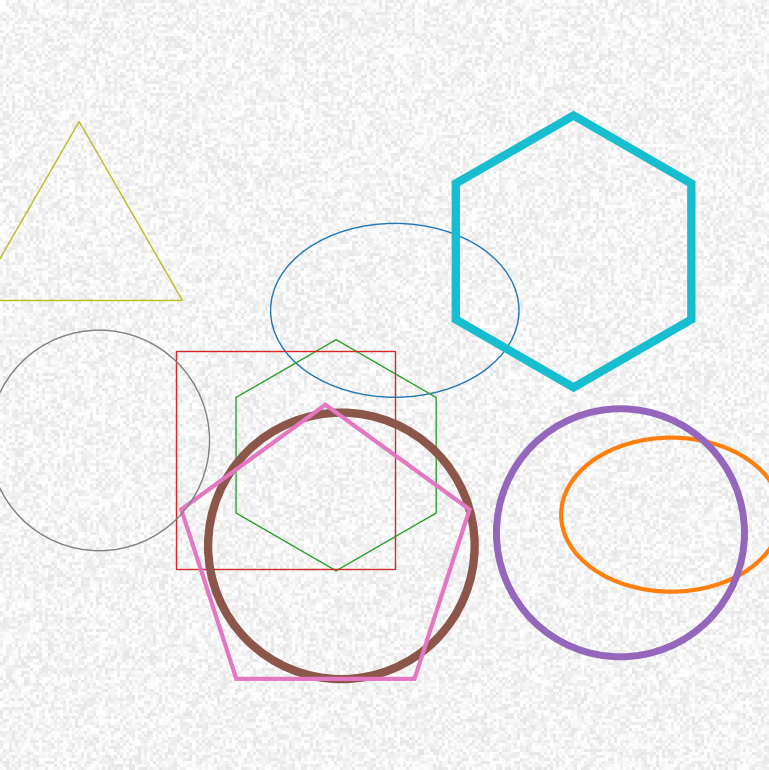[{"shape": "oval", "thickness": 0.5, "radius": 0.81, "center": [0.513, 0.597]}, {"shape": "oval", "thickness": 1.5, "radius": 0.71, "center": [0.872, 0.332]}, {"shape": "hexagon", "thickness": 0.5, "radius": 0.75, "center": [0.437, 0.409]}, {"shape": "square", "thickness": 0.5, "radius": 0.71, "center": [0.37, 0.403]}, {"shape": "circle", "thickness": 2.5, "radius": 0.81, "center": [0.806, 0.308]}, {"shape": "circle", "thickness": 3, "radius": 0.87, "center": [0.443, 0.291]}, {"shape": "pentagon", "thickness": 1.5, "radius": 0.98, "center": [0.423, 0.278]}, {"shape": "circle", "thickness": 0.5, "radius": 0.72, "center": [0.129, 0.428]}, {"shape": "triangle", "thickness": 0.5, "radius": 0.77, "center": [0.103, 0.687]}, {"shape": "hexagon", "thickness": 3, "radius": 0.88, "center": [0.745, 0.673]}]